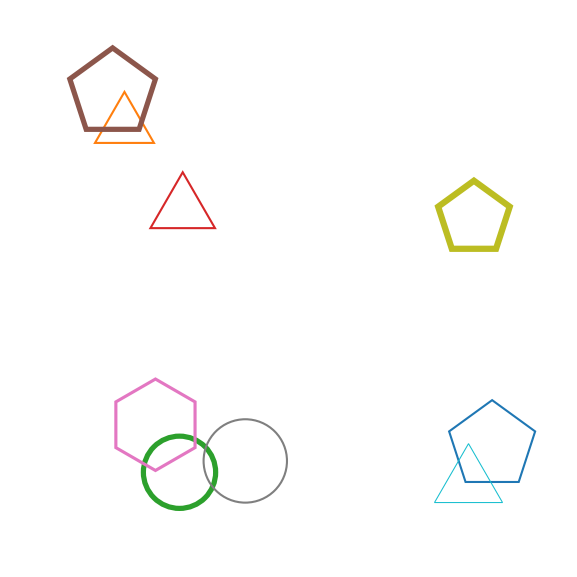[{"shape": "pentagon", "thickness": 1, "radius": 0.39, "center": [0.852, 0.228]}, {"shape": "triangle", "thickness": 1, "radius": 0.29, "center": [0.216, 0.781]}, {"shape": "circle", "thickness": 2.5, "radius": 0.31, "center": [0.311, 0.181]}, {"shape": "triangle", "thickness": 1, "radius": 0.32, "center": [0.316, 0.636]}, {"shape": "pentagon", "thickness": 2.5, "radius": 0.39, "center": [0.195, 0.838]}, {"shape": "hexagon", "thickness": 1.5, "radius": 0.4, "center": [0.269, 0.264]}, {"shape": "circle", "thickness": 1, "radius": 0.36, "center": [0.425, 0.201]}, {"shape": "pentagon", "thickness": 3, "radius": 0.33, "center": [0.821, 0.621]}, {"shape": "triangle", "thickness": 0.5, "radius": 0.34, "center": [0.811, 0.163]}]